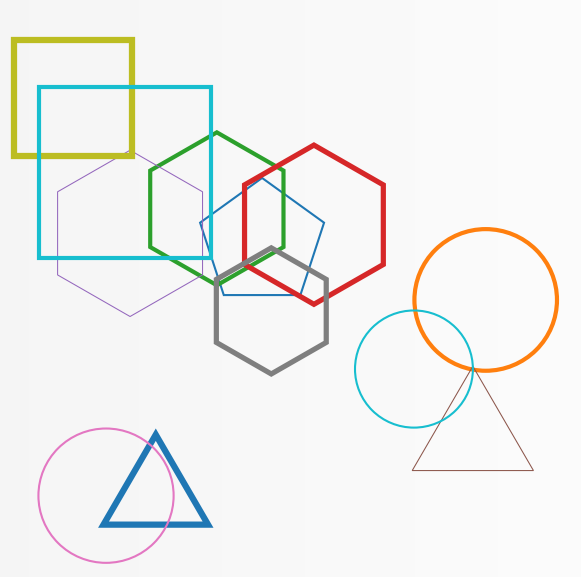[{"shape": "triangle", "thickness": 3, "radius": 0.52, "center": [0.268, 0.143]}, {"shape": "pentagon", "thickness": 1, "radius": 0.56, "center": [0.451, 0.579]}, {"shape": "circle", "thickness": 2, "radius": 0.61, "center": [0.836, 0.48]}, {"shape": "hexagon", "thickness": 2, "radius": 0.66, "center": [0.373, 0.638]}, {"shape": "hexagon", "thickness": 2.5, "radius": 0.69, "center": [0.54, 0.61]}, {"shape": "hexagon", "thickness": 0.5, "radius": 0.72, "center": [0.224, 0.595]}, {"shape": "triangle", "thickness": 0.5, "radius": 0.6, "center": [0.813, 0.245]}, {"shape": "circle", "thickness": 1, "radius": 0.58, "center": [0.182, 0.141]}, {"shape": "hexagon", "thickness": 2.5, "radius": 0.55, "center": [0.467, 0.461]}, {"shape": "square", "thickness": 3, "radius": 0.5, "center": [0.126, 0.829]}, {"shape": "circle", "thickness": 1, "radius": 0.51, "center": [0.712, 0.36]}, {"shape": "square", "thickness": 2, "radius": 0.74, "center": [0.215, 0.701]}]